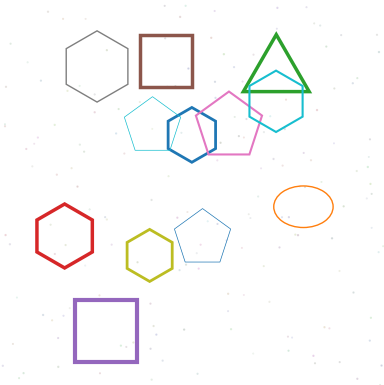[{"shape": "hexagon", "thickness": 2, "radius": 0.36, "center": [0.498, 0.65]}, {"shape": "pentagon", "thickness": 0.5, "radius": 0.38, "center": [0.526, 0.381]}, {"shape": "oval", "thickness": 1, "radius": 0.39, "center": [0.788, 0.463]}, {"shape": "triangle", "thickness": 2.5, "radius": 0.49, "center": [0.718, 0.811]}, {"shape": "hexagon", "thickness": 2.5, "radius": 0.42, "center": [0.168, 0.387]}, {"shape": "square", "thickness": 3, "radius": 0.4, "center": [0.275, 0.139]}, {"shape": "square", "thickness": 2.5, "radius": 0.34, "center": [0.43, 0.842]}, {"shape": "pentagon", "thickness": 1.5, "radius": 0.45, "center": [0.595, 0.672]}, {"shape": "hexagon", "thickness": 1, "radius": 0.46, "center": [0.252, 0.827]}, {"shape": "hexagon", "thickness": 2, "radius": 0.34, "center": [0.389, 0.337]}, {"shape": "pentagon", "thickness": 0.5, "radius": 0.38, "center": [0.396, 0.672]}, {"shape": "hexagon", "thickness": 1.5, "radius": 0.4, "center": [0.717, 0.737]}]